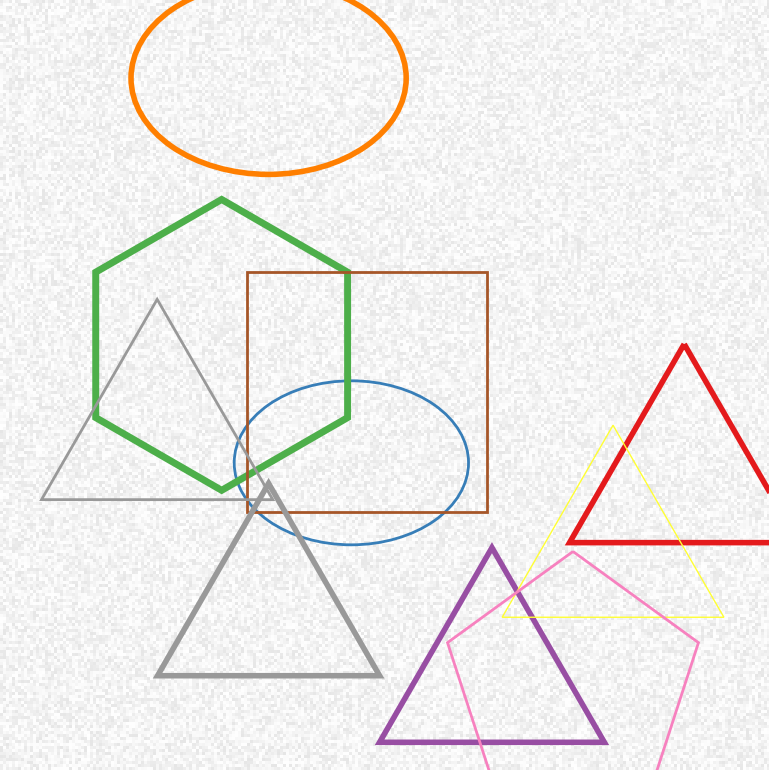[{"shape": "triangle", "thickness": 2, "radius": 0.86, "center": [0.889, 0.381]}, {"shape": "oval", "thickness": 1, "radius": 0.76, "center": [0.456, 0.399]}, {"shape": "hexagon", "thickness": 2.5, "radius": 0.94, "center": [0.288, 0.552]}, {"shape": "triangle", "thickness": 2, "radius": 0.84, "center": [0.639, 0.12]}, {"shape": "oval", "thickness": 2, "radius": 0.89, "center": [0.349, 0.899]}, {"shape": "triangle", "thickness": 0.5, "radius": 0.83, "center": [0.796, 0.282]}, {"shape": "square", "thickness": 1, "radius": 0.78, "center": [0.476, 0.491]}, {"shape": "pentagon", "thickness": 1, "radius": 0.86, "center": [0.744, 0.112]}, {"shape": "triangle", "thickness": 1, "radius": 0.87, "center": [0.204, 0.438]}, {"shape": "triangle", "thickness": 2, "radius": 0.83, "center": [0.349, 0.206]}]